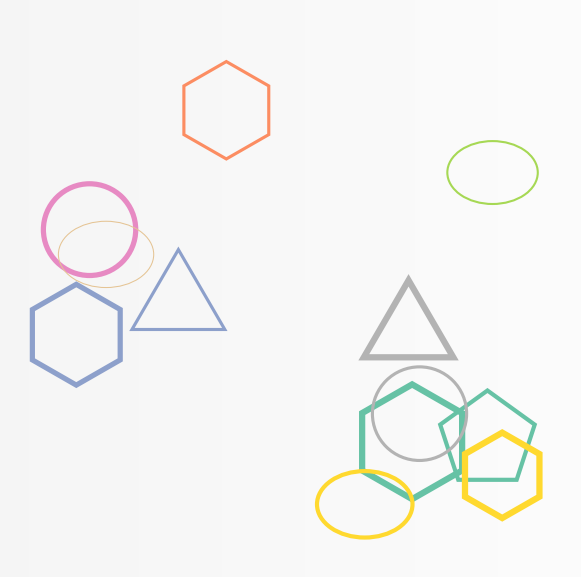[{"shape": "pentagon", "thickness": 2, "radius": 0.43, "center": [0.839, 0.237]}, {"shape": "hexagon", "thickness": 3, "radius": 0.5, "center": [0.709, 0.234]}, {"shape": "hexagon", "thickness": 1.5, "radius": 0.42, "center": [0.389, 0.808]}, {"shape": "triangle", "thickness": 1.5, "radius": 0.46, "center": [0.307, 0.475]}, {"shape": "hexagon", "thickness": 2.5, "radius": 0.44, "center": [0.131, 0.42]}, {"shape": "circle", "thickness": 2.5, "radius": 0.4, "center": [0.154, 0.601]}, {"shape": "oval", "thickness": 1, "radius": 0.39, "center": [0.847, 0.7]}, {"shape": "oval", "thickness": 2, "radius": 0.41, "center": [0.628, 0.126]}, {"shape": "hexagon", "thickness": 3, "radius": 0.37, "center": [0.864, 0.176]}, {"shape": "oval", "thickness": 0.5, "radius": 0.41, "center": [0.182, 0.559]}, {"shape": "triangle", "thickness": 3, "radius": 0.44, "center": [0.703, 0.425]}, {"shape": "circle", "thickness": 1.5, "radius": 0.41, "center": [0.722, 0.283]}]